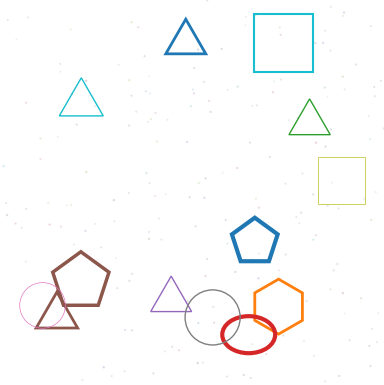[{"shape": "triangle", "thickness": 2, "radius": 0.3, "center": [0.483, 0.89]}, {"shape": "pentagon", "thickness": 3, "radius": 0.31, "center": [0.662, 0.372]}, {"shape": "hexagon", "thickness": 2, "radius": 0.36, "center": [0.724, 0.204]}, {"shape": "triangle", "thickness": 1, "radius": 0.31, "center": [0.804, 0.681]}, {"shape": "oval", "thickness": 3, "radius": 0.34, "center": [0.646, 0.131]}, {"shape": "triangle", "thickness": 1, "radius": 0.31, "center": [0.445, 0.221]}, {"shape": "triangle", "thickness": 2, "radius": 0.31, "center": [0.148, 0.179]}, {"shape": "pentagon", "thickness": 2.5, "radius": 0.38, "center": [0.21, 0.269]}, {"shape": "circle", "thickness": 0.5, "radius": 0.3, "center": [0.11, 0.207]}, {"shape": "circle", "thickness": 1, "radius": 0.36, "center": [0.552, 0.175]}, {"shape": "square", "thickness": 0.5, "radius": 0.31, "center": [0.887, 0.532]}, {"shape": "square", "thickness": 1.5, "radius": 0.38, "center": [0.736, 0.888]}, {"shape": "triangle", "thickness": 1, "radius": 0.33, "center": [0.211, 0.732]}]